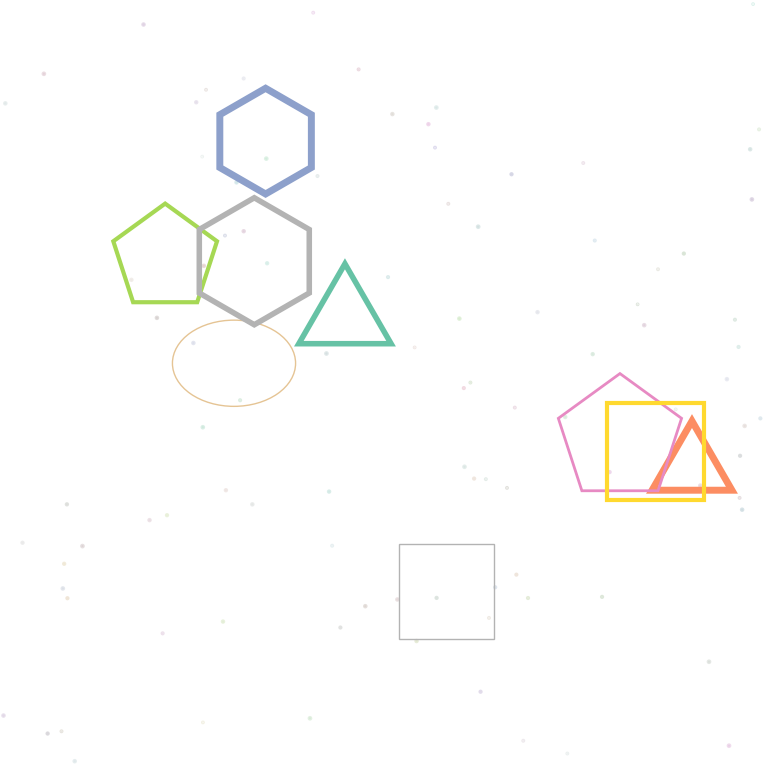[{"shape": "triangle", "thickness": 2, "radius": 0.35, "center": [0.448, 0.588]}, {"shape": "triangle", "thickness": 2.5, "radius": 0.3, "center": [0.899, 0.393]}, {"shape": "hexagon", "thickness": 2.5, "radius": 0.34, "center": [0.345, 0.817]}, {"shape": "pentagon", "thickness": 1, "radius": 0.42, "center": [0.805, 0.431]}, {"shape": "pentagon", "thickness": 1.5, "radius": 0.35, "center": [0.214, 0.665]}, {"shape": "square", "thickness": 1.5, "radius": 0.31, "center": [0.852, 0.414]}, {"shape": "oval", "thickness": 0.5, "radius": 0.4, "center": [0.304, 0.528]}, {"shape": "hexagon", "thickness": 2, "radius": 0.41, "center": [0.33, 0.661]}, {"shape": "square", "thickness": 0.5, "radius": 0.31, "center": [0.58, 0.232]}]